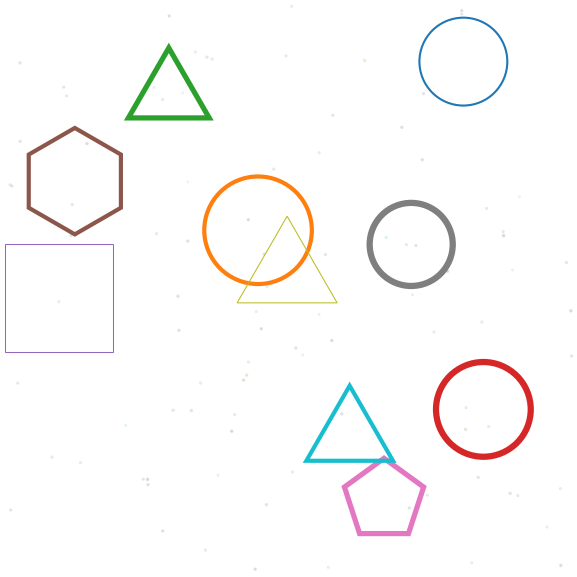[{"shape": "circle", "thickness": 1, "radius": 0.38, "center": [0.802, 0.892]}, {"shape": "circle", "thickness": 2, "radius": 0.47, "center": [0.447, 0.6]}, {"shape": "triangle", "thickness": 2.5, "radius": 0.4, "center": [0.292, 0.835]}, {"shape": "circle", "thickness": 3, "radius": 0.41, "center": [0.837, 0.29]}, {"shape": "square", "thickness": 0.5, "radius": 0.47, "center": [0.102, 0.483]}, {"shape": "hexagon", "thickness": 2, "radius": 0.46, "center": [0.13, 0.685]}, {"shape": "pentagon", "thickness": 2.5, "radius": 0.36, "center": [0.665, 0.134]}, {"shape": "circle", "thickness": 3, "radius": 0.36, "center": [0.712, 0.576]}, {"shape": "triangle", "thickness": 0.5, "radius": 0.5, "center": [0.497, 0.525]}, {"shape": "triangle", "thickness": 2, "radius": 0.43, "center": [0.605, 0.245]}]